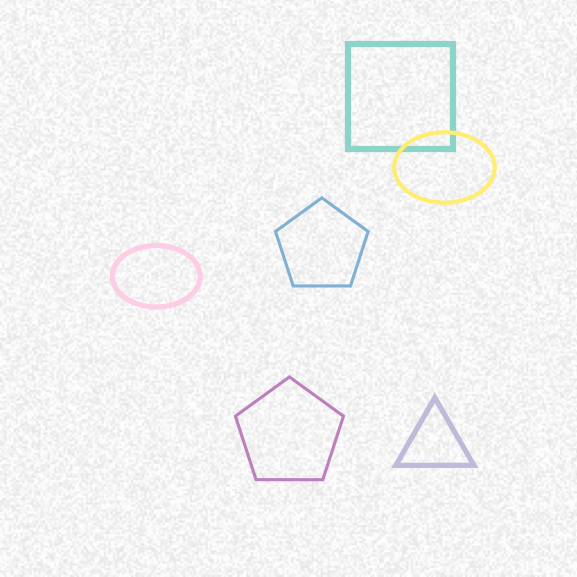[{"shape": "square", "thickness": 3, "radius": 0.45, "center": [0.693, 0.832]}, {"shape": "triangle", "thickness": 2.5, "radius": 0.39, "center": [0.753, 0.232]}, {"shape": "pentagon", "thickness": 1.5, "radius": 0.42, "center": [0.557, 0.572]}, {"shape": "oval", "thickness": 2.5, "radius": 0.38, "center": [0.271, 0.521]}, {"shape": "pentagon", "thickness": 1.5, "radius": 0.49, "center": [0.501, 0.248]}, {"shape": "oval", "thickness": 2, "radius": 0.44, "center": [0.77, 0.709]}]